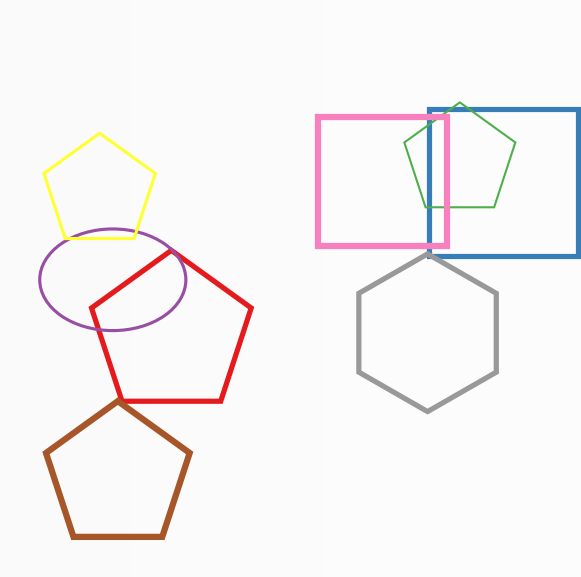[{"shape": "pentagon", "thickness": 2.5, "radius": 0.72, "center": [0.295, 0.421]}, {"shape": "square", "thickness": 2.5, "radius": 0.64, "center": [0.866, 0.683]}, {"shape": "pentagon", "thickness": 1, "radius": 0.5, "center": [0.791, 0.721]}, {"shape": "oval", "thickness": 1.5, "radius": 0.63, "center": [0.194, 0.515]}, {"shape": "pentagon", "thickness": 1.5, "radius": 0.5, "center": [0.171, 0.668]}, {"shape": "pentagon", "thickness": 3, "radius": 0.65, "center": [0.203, 0.175]}, {"shape": "square", "thickness": 3, "radius": 0.56, "center": [0.659, 0.685]}, {"shape": "hexagon", "thickness": 2.5, "radius": 0.68, "center": [0.736, 0.423]}]